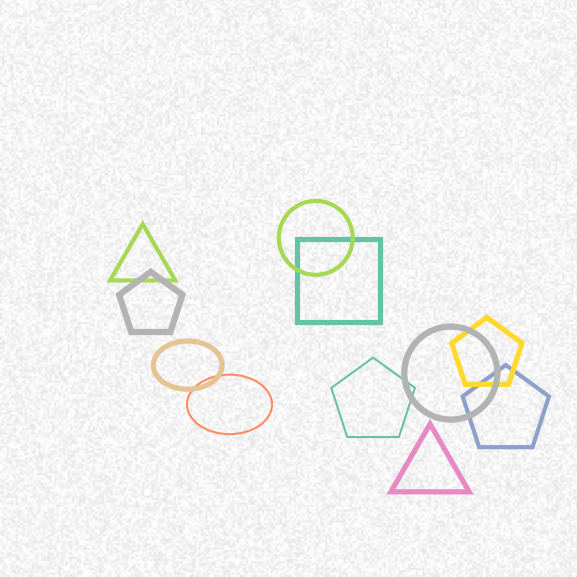[{"shape": "square", "thickness": 2.5, "radius": 0.36, "center": [0.586, 0.513]}, {"shape": "pentagon", "thickness": 1, "radius": 0.38, "center": [0.646, 0.304]}, {"shape": "oval", "thickness": 1, "radius": 0.37, "center": [0.397, 0.299]}, {"shape": "pentagon", "thickness": 2, "radius": 0.39, "center": [0.876, 0.288]}, {"shape": "triangle", "thickness": 2.5, "radius": 0.39, "center": [0.745, 0.187]}, {"shape": "triangle", "thickness": 2, "radius": 0.33, "center": [0.247, 0.546]}, {"shape": "circle", "thickness": 2, "radius": 0.32, "center": [0.547, 0.587]}, {"shape": "pentagon", "thickness": 2.5, "radius": 0.32, "center": [0.843, 0.385]}, {"shape": "oval", "thickness": 2.5, "radius": 0.3, "center": [0.325, 0.367]}, {"shape": "circle", "thickness": 3, "radius": 0.4, "center": [0.781, 0.353]}, {"shape": "pentagon", "thickness": 3, "radius": 0.29, "center": [0.261, 0.471]}]